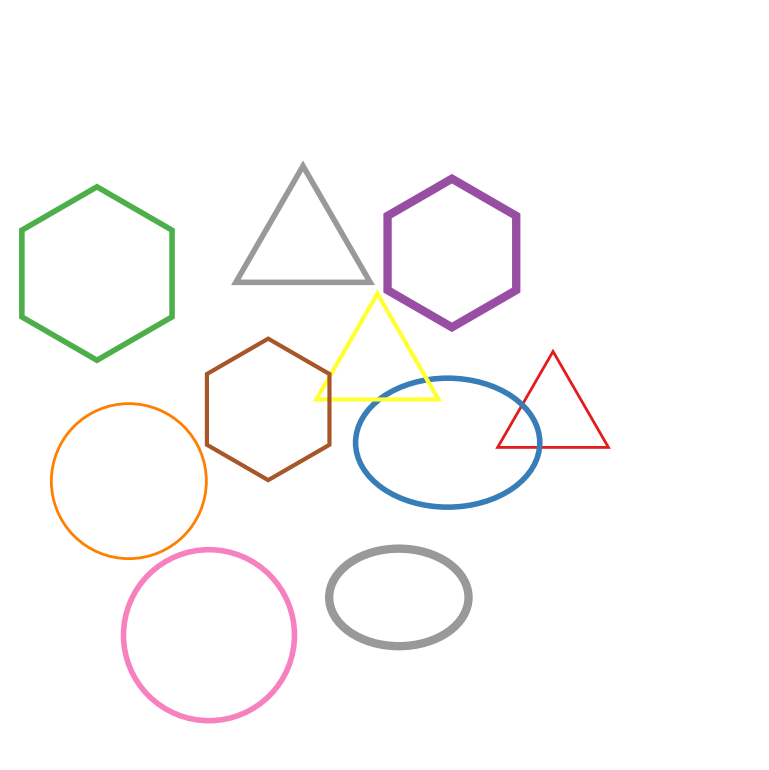[{"shape": "triangle", "thickness": 1, "radius": 0.42, "center": [0.718, 0.46]}, {"shape": "oval", "thickness": 2, "radius": 0.6, "center": [0.581, 0.425]}, {"shape": "hexagon", "thickness": 2, "radius": 0.56, "center": [0.126, 0.645]}, {"shape": "hexagon", "thickness": 3, "radius": 0.48, "center": [0.587, 0.671]}, {"shape": "circle", "thickness": 1, "radius": 0.5, "center": [0.167, 0.375]}, {"shape": "triangle", "thickness": 1.5, "radius": 0.46, "center": [0.49, 0.527]}, {"shape": "hexagon", "thickness": 1.5, "radius": 0.46, "center": [0.348, 0.468]}, {"shape": "circle", "thickness": 2, "radius": 0.56, "center": [0.271, 0.175]}, {"shape": "triangle", "thickness": 2, "radius": 0.5, "center": [0.394, 0.684]}, {"shape": "oval", "thickness": 3, "radius": 0.45, "center": [0.518, 0.224]}]